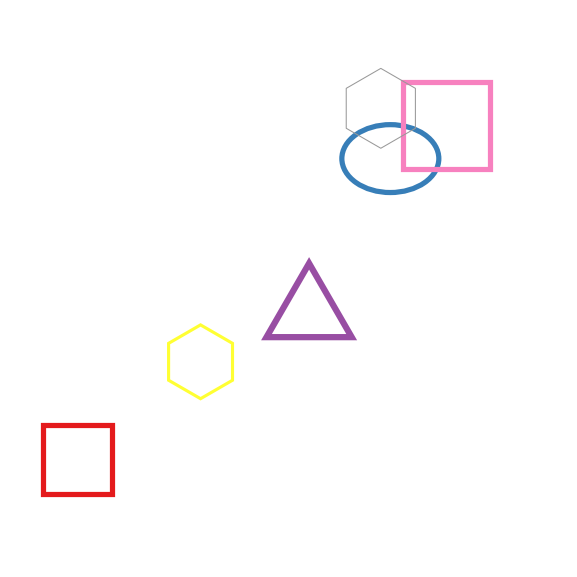[{"shape": "square", "thickness": 2.5, "radius": 0.3, "center": [0.134, 0.203]}, {"shape": "oval", "thickness": 2.5, "radius": 0.42, "center": [0.676, 0.725]}, {"shape": "triangle", "thickness": 3, "radius": 0.43, "center": [0.535, 0.458]}, {"shape": "hexagon", "thickness": 1.5, "radius": 0.32, "center": [0.347, 0.373]}, {"shape": "square", "thickness": 2.5, "radius": 0.38, "center": [0.773, 0.782]}, {"shape": "hexagon", "thickness": 0.5, "radius": 0.35, "center": [0.659, 0.812]}]